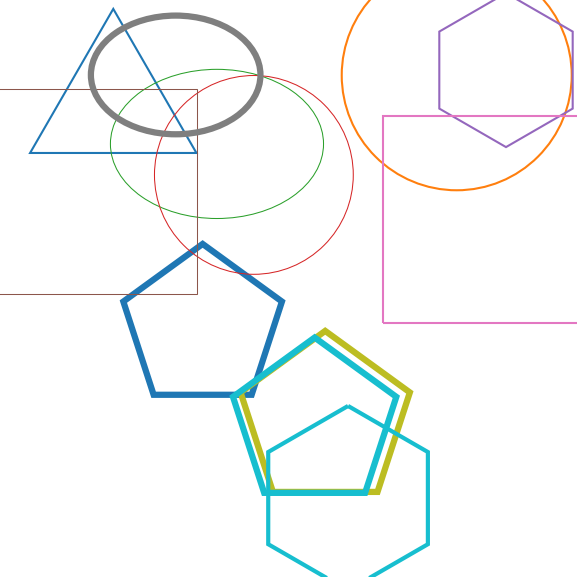[{"shape": "pentagon", "thickness": 3, "radius": 0.72, "center": [0.351, 0.432]}, {"shape": "triangle", "thickness": 1, "radius": 0.83, "center": [0.196, 0.817]}, {"shape": "circle", "thickness": 1, "radius": 1.0, "center": [0.791, 0.869]}, {"shape": "oval", "thickness": 0.5, "radius": 0.92, "center": [0.376, 0.75]}, {"shape": "circle", "thickness": 0.5, "radius": 0.86, "center": [0.44, 0.696]}, {"shape": "hexagon", "thickness": 1, "radius": 0.67, "center": [0.876, 0.878]}, {"shape": "square", "thickness": 0.5, "radius": 0.89, "center": [0.163, 0.668]}, {"shape": "square", "thickness": 1, "radius": 0.9, "center": [0.843, 0.62]}, {"shape": "oval", "thickness": 3, "radius": 0.73, "center": [0.304, 0.869]}, {"shape": "pentagon", "thickness": 3, "radius": 0.77, "center": [0.563, 0.272]}, {"shape": "pentagon", "thickness": 3, "radius": 0.74, "center": [0.545, 0.266]}, {"shape": "hexagon", "thickness": 2, "radius": 0.8, "center": [0.603, 0.137]}]